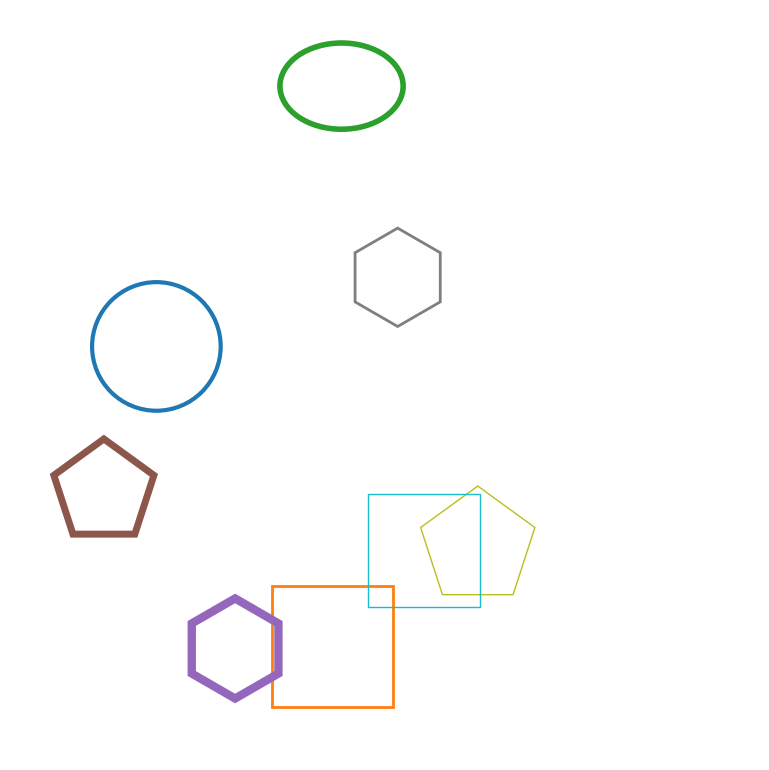[{"shape": "circle", "thickness": 1.5, "radius": 0.42, "center": [0.203, 0.55]}, {"shape": "square", "thickness": 1, "radius": 0.39, "center": [0.432, 0.161]}, {"shape": "oval", "thickness": 2, "radius": 0.4, "center": [0.444, 0.888]}, {"shape": "hexagon", "thickness": 3, "radius": 0.32, "center": [0.305, 0.158]}, {"shape": "pentagon", "thickness": 2.5, "radius": 0.34, "center": [0.135, 0.362]}, {"shape": "hexagon", "thickness": 1, "radius": 0.32, "center": [0.516, 0.64]}, {"shape": "pentagon", "thickness": 0.5, "radius": 0.39, "center": [0.62, 0.291]}, {"shape": "square", "thickness": 0.5, "radius": 0.36, "center": [0.55, 0.285]}]